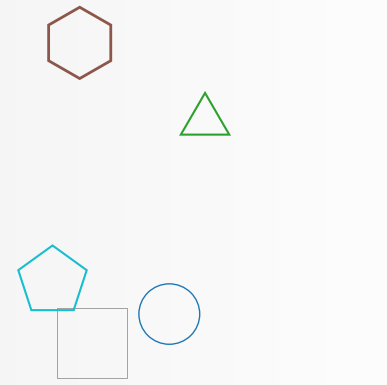[{"shape": "circle", "thickness": 1, "radius": 0.39, "center": [0.437, 0.184]}, {"shape": "triangle", "thickness": 1.5, "radius": 0.36, "center": [0.529, 0.686]}, {"shape": "hexagon", "thickness": 2, "radius": 0.46, "center": [0.206, 0.889]}, {"shape": "square", "thickness": 0.5, "radius": 0.46, "center": [0.237, 0.109]}, {"shape": "pentagon", "thickness": 1.5, "radius": 0.46, "center": [0.135, 0.27]}]